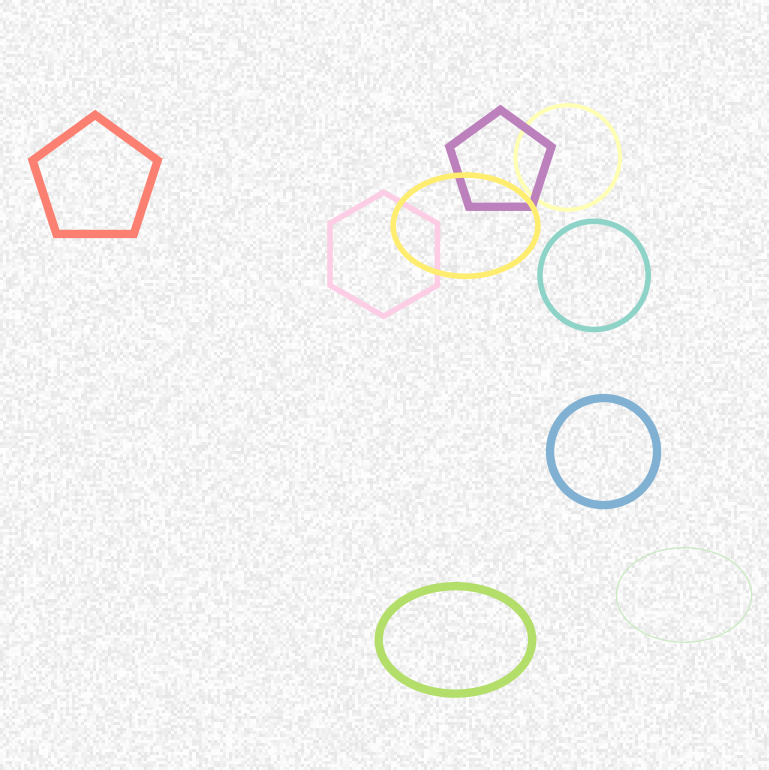[{"shape": "circle", "thickness": 2, "radius": 0.35, "center": [0.772, 0.642]}, {"shape": "circle", "thickness": 1.5, "radius": 0.34, "center": [0.737, 0.795]}, {"shape": "pentagon", "thickness": 3, "radius": 0.43, "center": [0.124, 0.765]}, {"shape": "circle", "thickness": 3, "radius": 0.35, "center": [0.784, 0.414]}, {"shape": "oval", "thickness": 3, "radius": 0.5, "center": [0.591, 0.169]}, {"shape": "hexagon", "thickness": 2, "radius": 0.4, "center": [0.498, 0.67]}, {"shape": "pentagon", "thickness": 3, "radius": 0.35, "center": [0.65, 0.788]}, {"shape": "oval", "thickness": 0.5, "radius": 0.44, "center": [0.888, 0.227]}, {"shape": "oval", "thickness": 2, "radius": 0.47, "center": [0.605, 0.707]}]